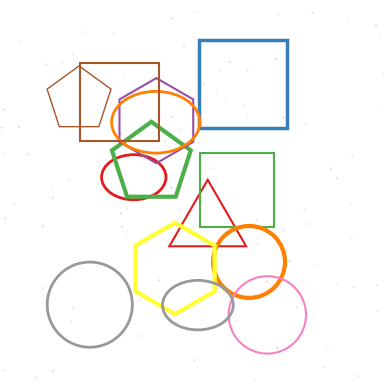[{"shape": "triangle", "thickness": 1.5, "radius": 0.58, "center": [0.54, 0.418]}, {"shape": "oval", "thickness": 2, "radius": 0.42, "center": [0.347, 0.54]}, {"shape": "square", "thickness": 2.5, "radius": 0.57, "center": [0.631, 0.783]}, {"shape": "square", "thickness": 1.5, "radius": 0.48, "center": [0.616, 0.506]}, {"shape": "pentagon", "thickness": 3, "radius": 0.54, "center": [0.393, 0.576]}, {"shape": "hexagon", "thickness": 1.5, "radius": 0.55, "center": [0.406, 0.687]}, {"shape": "circle", "thickness": 3, "radius": 0.47, "center": [0.647, 0.32]}, {"shape": "oval", "thickness": 2, "radius": 0.57, "center": [0.404, 0.682]}, {"shape": "hexagon", "thickness": 3, "radius": 0.59, "center": [0.455, 0.303]}, {"shape": "square", "thickness": 1.5, "radius": 0.51, "center": [0.31, 0.734]}, {"shape": "pentagon", "thickness": 1, "radius": 0.44, "center": [0.205, 0.742]}, {"shape": "circle", "thickness": 1.5, "radius": 0.5, "center": [0.694, 0.182]}, {"shape": "circle", "thickness": 2, "radius": 0.55, "center": [0.233, 0.209]}, {"shape": "oval", "thickness": 2, "radius": 0.46, "center": [0.514, 0.207]}]